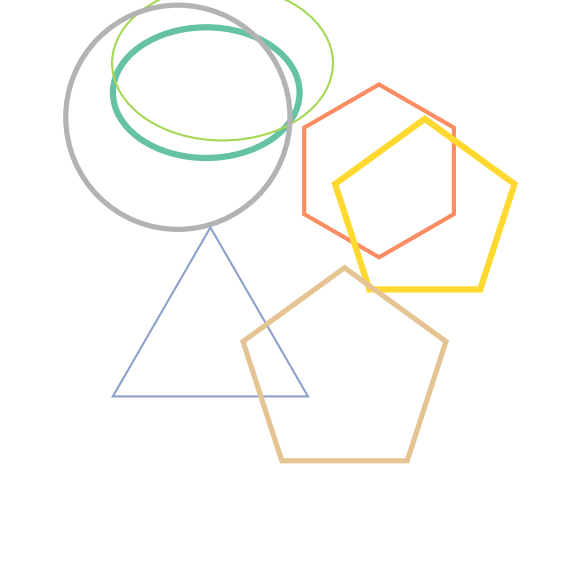[{"shape": "oval", "thickness": 3, "radius": 0.81, "center": [0.357, 0.839]}, {"shape": "hexagon", "thickness": 2, "radius": 0.75, "center": [0.656, 0.703]}, {"shape": "triangle", "thickness": 1, "radius": 0.98, "center": [0.364, 0.41]}, {"shape": "oval", "thickness": 1, "radius": 0.96, "center": [0.385, 0.89]}, {"shape": "pentagon", "thickness": 3, "radius": 0.82, "center": [0.736, 0.63]}, {"shape": "pentagon", "thickness": 2.5, "radius": 0.92, "center": [0.597, 0.351]}, {"shape": "circle", "thickness": 2.5, "radius": 0.97, "center": [0.308, 0.796]}]